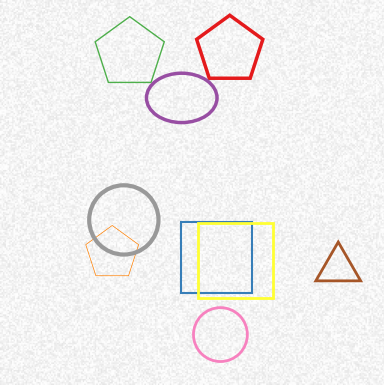[{"shape": "pentagon", "thickness": 2.5, "radius": 0.45, "center": [0.597, 0.87]}, {"shape": "square", "thickness": 1.5, "radius": 0.46, "center": [0.562, 0.331]}, {"shape": "pentagon", "thickness": 1, "radius": 0.47, "center": [0.337, 0.862]}, {"shape": "oval", "thickness": 2.5, "radius": 0.46, "center": [0.472, 0.746]}, {"shape": "pentagon", "thickness": 0.5, "radius": 0.36, "center": [0.291, 0.342]}, {"shape": "square", "thickness": 2, "radius": 0.49, "center": [0.612, 0.324]}, {"shape": "triangle", "thickness": 2, "radius": 0.34, "center": [0.879, 0.304]}, {"shape": "circle", "thickness": 2, "radius": 0.35, "center": [0.573, 0.131]}, {"shape": "circle", "thickness": 3, "radius": 0.45, "center": [0.322, 0.429]}]